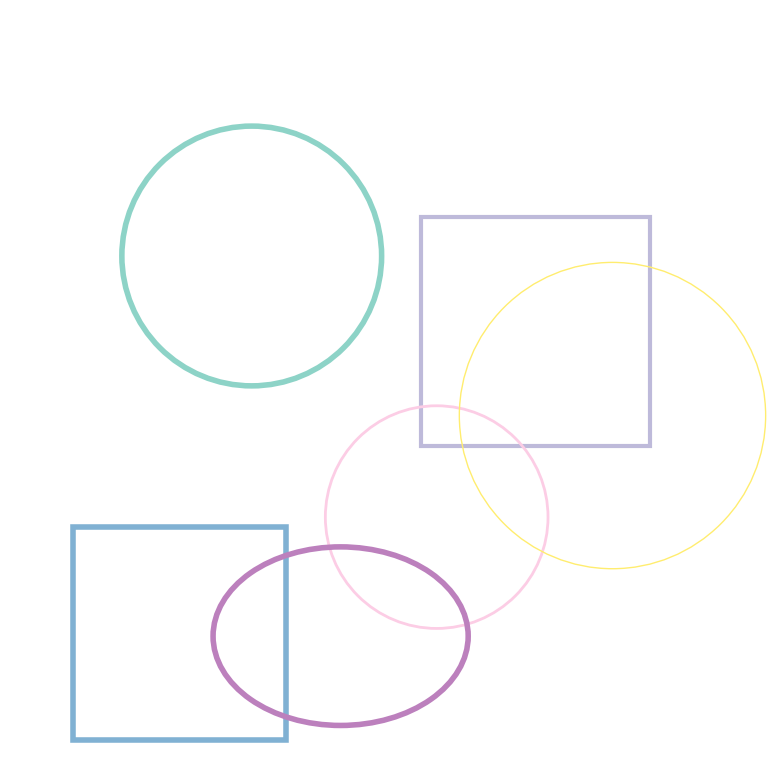[{"shape": "circle", "thickness": 2, "radius": 0.84, "center": [0.327, 0.668]}, {"shape": "square", "thickness": 1.5, "radius": 0.74, "center": [0.696, 0.569]}, {"shape": "square", "thickness": 2, "radius": 0.69, "center": [0.233, 0.177]}, {"shape": "circle", "thickness": 1, "radius": 0.72, "center": [0.567, 0.328]}, {"shape": "oval", "thickness": 2, "radius": 0.83, "center": [0.442, 0.174]}, {"shape": "circle", "thickness": 0.5, "radius": 0.99, "center": [0.795, 0.46]}]